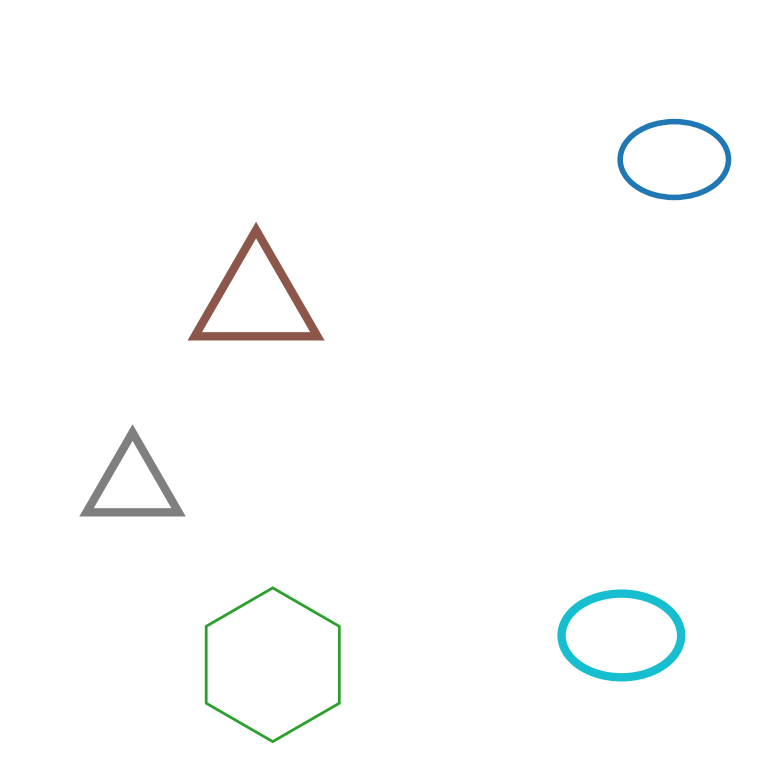[{"shape": "oval", "thickness": 2, "radius": 0.35, "center": [0.876, 0.793]}, {"shape": "hexagon", "thickness": 1, "radius": 0.5, "center": [0.354, 0.137]}, {"shape": "triangle", "thickness": 3, "radius": 0.46, "center": [0.333, 0.609]}, {"shape": "triangle", "thickness": 3, "radius": 0.35, "center": [0.172, 0.369]}, {"shape": "oval", "thickness": 3, "radius": 0.39, "center": [0.807, 0.175]}]